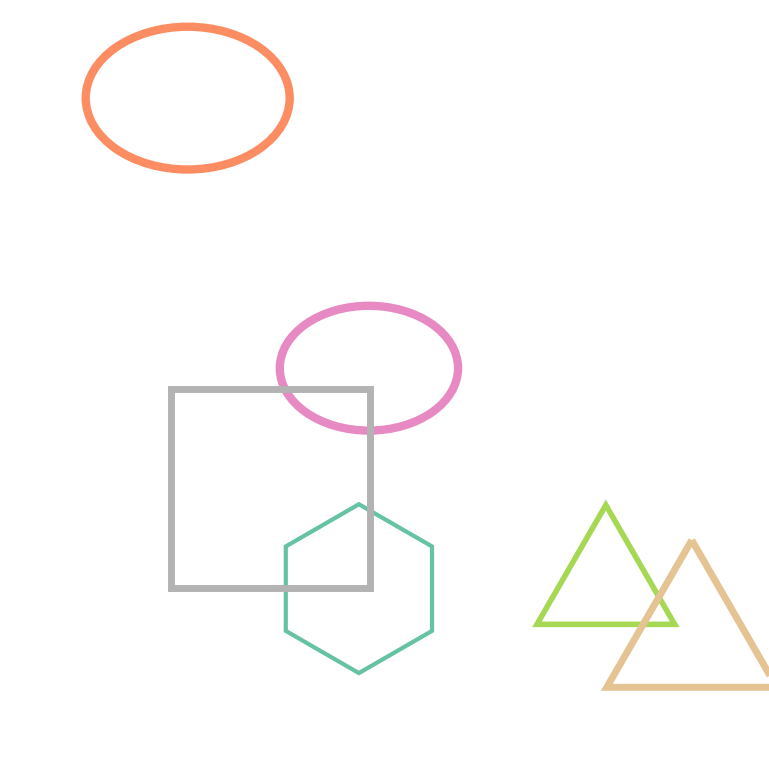[{"shape": "hexagon", "thickness": 1.5, "radius": 0.55, "center": [0.466, 0.236]}, {"shape": "oval", "thickness": 3, "radius": 0.66, "center": [0.244, 0.873]}, {"shape": "oval", "thickness": 3, "radius": 0.58, "center": [0.479, 0.522]}, {"shape": "triangle", "thickness": 2, "radius": 0.52, "center": [0.787, 0.241]}, {"shape": "triangle", "thickness": 2.5, "radius": 0.64, "center": [0.898, 0.171]}, {"shape": "square", "thickness": 2.5, "radius": 0.65, "center": [0.351, 0.366]}]